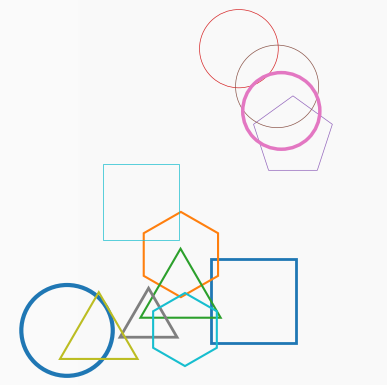[{"shape": "circle", "thickness": 3, "radius": 0.59, "center": [0.173, 0.142]}, {"shape": "square", "thickness": 2, "radius": 0.55, "center": [0.654, 0.218]}, {"shape": "hexagon", "thickness": 1.5, "radius": 0.55, "center": [0.467, 0.339]}, {"shape": "triangle", "thickness": 1.5, "radius": 0.6, "center": [0.466, 0.235]}, {"shape": "circle", "thickness": 0.5, "radius": 0.51, "center": [0.617, 0.874]}, {"shape": "pentagon", "thickness": 0.5, "radius": 0.53, "center": [0.756, 0.644]}, {"shape": "circle", "thickness": 0.5, "radius": 0.54, "center": [0.715, 0.776]}, {"shape": "circle", "thickness": 2.5, "radius": 0.5, "center": [0.726, 0.712]}, {"shape": "triangle", "thickness": 2, "radius": 0.42, "center": [0.383, 0.167]}, {"shape": "triangle", "thickness": 1.5, "radius": 0.58, "center": [0.255, 0.125]}, {"shape": "hexagon", "thickness": 1.5, "radius": 0.47, "center": [0.477, 0.144]}, {"shape": "square", "thickness": 0.5, "radius": 0.49, "center": [0.364, 0.475]}]